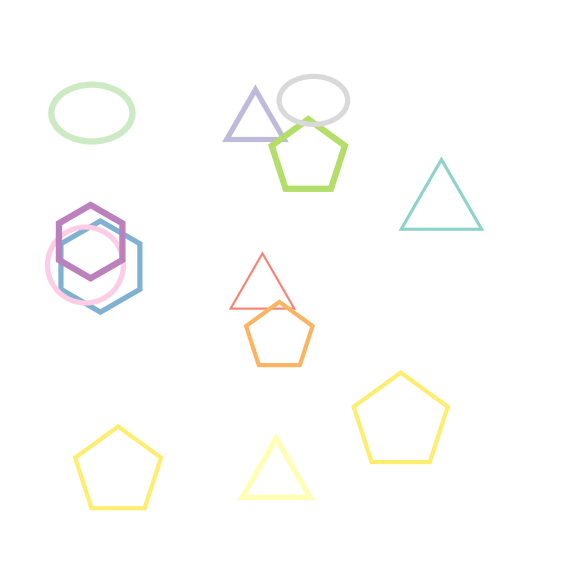[{"shape": "triangle", "thickness": 1.5, "radius": 0.4, "center": [0.764, 0.642]}, {"shape": "triangle", "thickness": 2.5, "radius": 0.34, "center": [0.478, 0.172]}, {"shape": "triangle", "thickness": 2.5, "radius": 0.29, "center": [0.442, 0.786]}, {"shape": "triangle", "thickness": 1, "radius": 0.32, "center": [0.454, 0.497]}, {"shape": "hexagon", "thickness": 2.5, "radius": 0.39, "center": [0.174, 0.538]}, {"shape": "pentagon", "thickness": 2, "radius": 0.3, "center": [0.484, 0.416]}, {"shape": "pentagon", "thickness": 3, "radius": 0.33, "center": [0.534, 0.726]}, {"shape": "circle", "thickness": 2.5, "radius": 0.33, "center": [0.148, 0.54]}, {"shape": "oval", "thickness": 2.5, "radius": 0.3, "center": [0.543, 0.825]}, {"shape": "hexagon", "thickness": 3, "radius": 0.32, "center": [0.157, 0.581]}, {"shape": "oval", "thickness": 3, "radius": 0.35, "center": [0.159, 0.803]}, {"shape": "pentagon", "thickness": 2, "radius": 0.39, "center": [0.204, 0.182]}, {"shape": "pentagon", "thickness": 2, "radius": 0.43, "center": [0.694, 0.268]}]